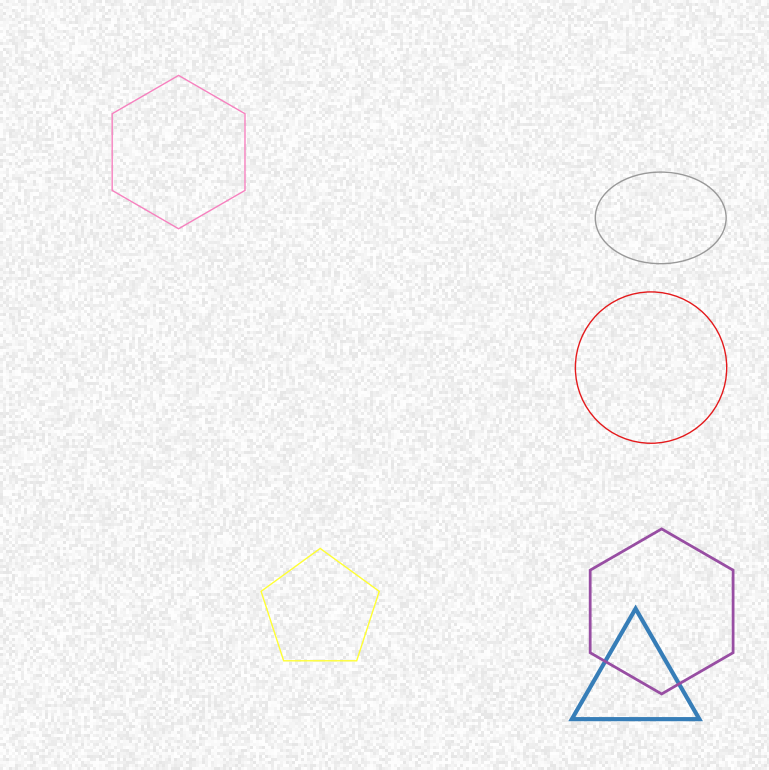[{"shape": "circle", "thickness": 0.5, "radius": 0.49, "center": [0.846, 0.523]}, {"shape": "triangle", "thickness": 1.5, "radius": 0.48, "center": [0.825, 0.114]}, {"shape": "hexagon", "thickness": 1, "radius": 0.54, "center": [0.859, 0.206]}, {"shape": "pentagon", "thickness": 0.5, "radius": 0.4, "center": [0.416, 0.207]}, {"shape": "hexagon", "thickness": 0.5, "radius": 0.5, "center": [0.232, 0.802]}, {"shape": "oval", "thickness": 0.5, "radius": 0.42, "center": [0.858, 0.717]}]